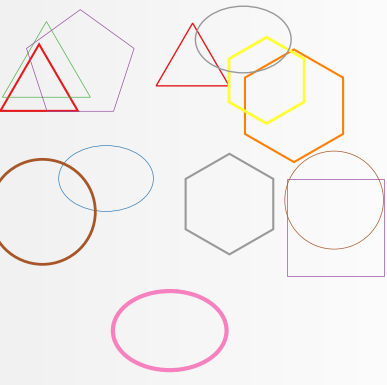[{"shape": "triangle", "thickness": 1, "radius": 0.54, "center": [0.497, 0.831]}, {"shape": "triangle", "thickness": 1.5, "radius": 0.58, "center": [0.101, 0.77]}, {"shape": "oval", "thickness": 0.5, "radius": 0.61, "center": [0.274, 0.536]}, {"shape": "triangle", "thickness": 0.5, "radius": 0.66, "center": [0.12, 0.813]}, {"shape": "square", "thickness": 0.5, "radius": 0.63, "center": [0.866, 0.41]}, {"shape": "pentagon", "thickness": 0.5, "radius": 0.73, "center": [0.207, 0.829]}, {"shape": "hexagon", "thickness": 1.5, "radius": 0.73, "center": [0.759, 0.725]}, {"shape": "hexagon", "thickness": 2, "radius": 0.56, "center": [0.688, 0.791]}, {"shape": "circle", "thickness": 2, "radius": 0.68, "center": [0.11, 0.45]}, {"shape": "circle", "thickness": 0.5, "radius": 0.64, "center": [0.862, 0.48]}, {"shape": "oval", "thickness": 3, "radius": 0.73, "center": [0.438, 0.141]}, {"shape": "oval", "thickness": 1, "radius": 0.62, "center": [0.628, 0.897]}, {"shape": "hexagon", "thickness": 1.5, "radius": 0.65, "center": [0.592, 0.47]}]